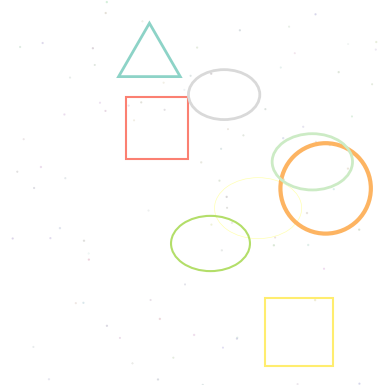[{"shape": "triangle", "thickness": 2, "radius": 0.46, "center": [0.388, 0.847]}, {"shape": "oval", "thickness": 0.5, "radius": 0.57, "center": [0.67, 0.459]}, {"shape": "square", "thickness": 1.5, "radius": 0.4, "center": [0.407, 0.668]}, {"shape": "circle", "thickness": 3, "radius": 0.59, "center": [0.846, 0.511]}, {"shape": "oval", "thickness": 1.5, "radius": 0.51, "center": [0.547, 0.368]}, {"shape": "oval", "thickness": 2, "radius": 0.46, "center": [0.582, 0.754]}, {"shape": "oval", "thickness": 2, "radius": 0.52, "center": [0.811, 0.58]}, {"shape": "square", "thickness": 1.5, "radius": 0.44, "center": [0.777, 0.138]}]